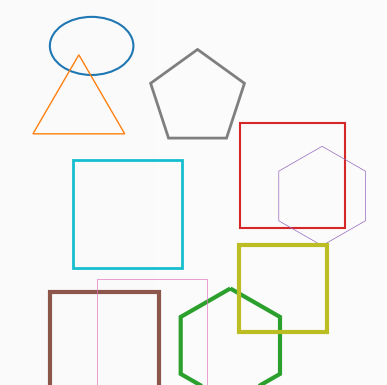[{"shape": "oval", "thickness": 1.5, "radius": 0.54, "center": [0.236, 0.881]}, {"shape": "triangle", "thickness": 1, "radius": 0.68, "center": [0.203, 0.721]}, {"shape": "hexagon", "thickness": 3, "radius": 0.74, "center": [0.594, 0.103]}, {"shape": "square", "thickness": 1.5, "radius": 0.68, "center": [0.756, 0.544]}, {"shape": "hexagon", "thickness": 0.5, "radius": 0.65, "center": [0.831, 0.491]}, {"shape": "square", "thickness": 3, "radius": 0.7, "center": [0.269, 0.101]}, {"shape": "square", "thickness": 0.5, "radius": 0.71, "center": [0.391, 0.134]}, {"shape": "pentagon", "thickness": 2, "radius": 0.64, "center": [0.51, 0.744]}, {"shape": "square", "thickness": 3, "radius": 0.57, "center": [0.73, 0.25]}, {"shape": "square", "thickness": 2, "radius": 0.7, "center": [0.329, 0.445]}]